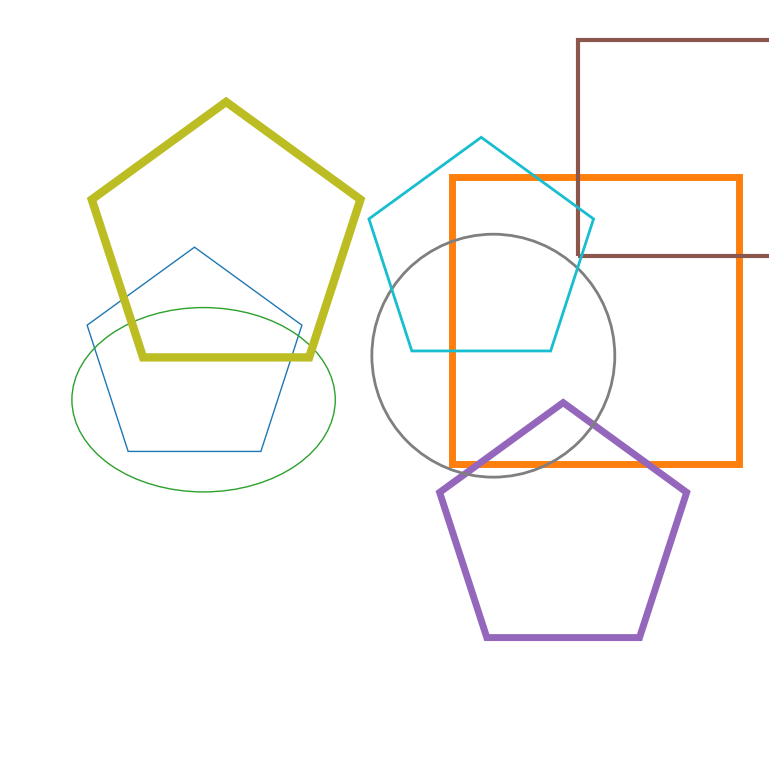[{"shape": "pentagon", "thickness": 0.5, "radius": 0.73, "center": [0.253, 0.532]}, {"shape": "square", "thickness": 2.5, "radius": 0.93, "center": [0.773, 0.583]}, {"shape": "oval", "thickness": 0.5, "radius": 0.86, "center": [0.264, 0.481]}, {"shape": "pentagon", "thickness": 2.5, "radius": 0.84, "center": [0.731, 0.308]}, {"shape": "square", "thickness": 1.5, "radius": 0.7, "center": [0.891, 0.808]}, {"shape": "circle", "thickness": 1, "radius": 0.79, "center": [0.641, 0.538]}, {"shape": "pentagon", "thickness": 3, "radius": 0.92, "center": [0.294, 0.684]}, {"shape": "pentagon", "thickness": 1, "radius": 0.77, "center": [0.625, 0.668]}]